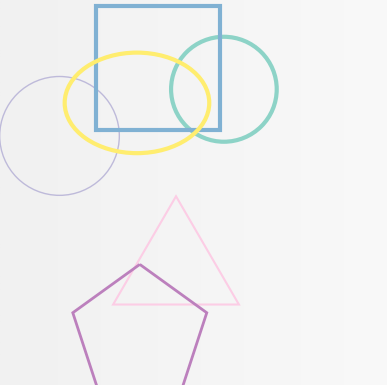[{"shape": "circle", "thickness": 3, "radius": 0.68, "center": [0.578, 0.768]}, {"shape": "circle", "thickness": 1, "radius": 0.77, "center": [0.154, 0.647]}, {"shape": "square", "thickness": 3, "radius": 0.8, "center": [0.407, 0.823]}, {"shape": "triangle", "thickness": 1.5, "radius": 0.94, "center": [0.454, 0.303]}, {"shape": "pentagon", "thickness": 2, "radius": 0.91, "center": [0.361, 0.132]}, {"shape": "oval", "thickness": 3, "radius": 0.93, "center": [0.353, 0.733]}]